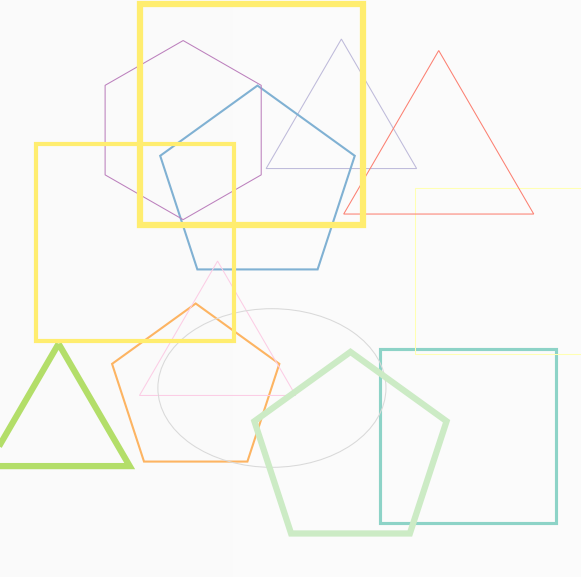[{"shape": "square", "thickness": 1.5, "radius": 0.76, "center": [0.806, 0.244]}, {"shape": "square", "thickness": 0.5, "radius": 0.72, "center": [0.858, 0.53]}, {"shape": "triangle", "thickness": 0.5, "radius": 0.75, "center": [0.587, 0.782]}, {"shape": "triangle", "thickness": 0.5, "radius": 0.94, "center": [0.755, 0.723]}, {"shape": "pentagon", "thickness": 1, "radius": 0.88, "center": [0.443, 0.675]}, {"shape": "pentagon", "thickness": 1, "radius": 0.76, "center": [0.337, 0.322]}, {"shape": "triangle", "thickness": 3, "radius": 0.71, "center": [0.101, 0.263]}, {"shape": "triangle", "thickness": 0.5, "radius": 0.78, "center": [0.374, 0.392]}, {"shape": "oval", "thickness": 0.5, "radius": 0.98, "center": [0.468, 0.327]}, {"shape": "hexagon", "thickness": 0.5, "radius": 0.78, "center": [0.315, 0.774]}, {"shape": "pentagon", "thickness": 3, "radius": 0.87, "center": [0.603, 0.216]}, {"shape": "square", "thickness": 2, "radius": 0.86, "center": [0.232, 0.579]}, {"shape": "square", "thickness": 3, "radius": 0.96, "center": [0.433, 0.801]}]